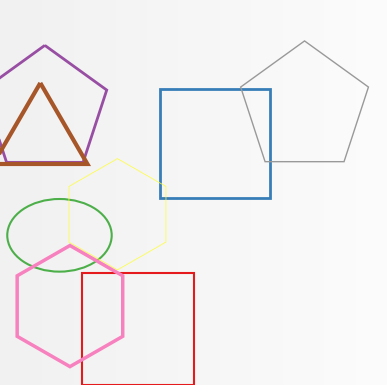[{"shape": "square", "thickness": 1.5, "radius": 0.73, "center": [0.357, 0.145]}, {"shape": "square", "thickness": 2, "radius": 0.71, "center": [0.555, 0.628]}, {"shape": "oval", "thickness": 1.5, "radius": 0.67, "center": [0.154, 0.389]}, {"shape": "pentagon", "thickness": 2, "radius": 0.84, "center": [0.116, 0.714]}, {"shape": "hexagon", "thickness": 0.5, "radius": 0.72, "center": [0.303, 0.443]}, {"shape": "triangle", "thickness": 3, "radius": 0.7, "center": [0.104, 0.644]}, {"shape": "hexagon", "thickness": 2.5, "radius": 0.79, "center": [0.181, 0.205]}, {"shape": "pentagon", "thickness": 1, "radius": 0.87, "center": [0.786, 0.72]}]